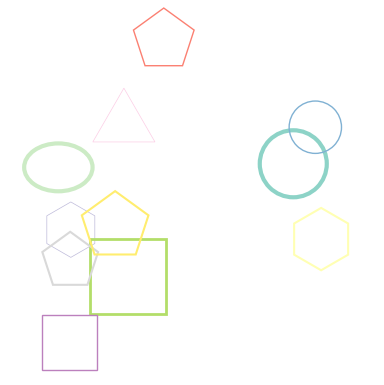[{"shape": "circle", "thickness": 3, "radius": 0.44, "center": [0.762, 0.575]}, {"shape": "hexagon", "thickness": 1.5, "radius": 0.4, "center": [0.834, 0.379]}, {"shape": "hexagon", "thickness": 0.5, "radius": 0.36, "center": [0.184, 0.403]}, {"shape": "pentagon", "thickness": 1, "radius": 0.41, "center": [0.425, 0.896]}, {"shape": "circle", "thickness": 1, "radius": 0.34, "center": [0.819, 0.67]}, {"shape": "square", "thickness": 2, "radius": 0.49, "center": [0.333, 0.282]}, {"shape": "triangle", "thickness": 0.5, "radius": 0.47, "center": [0.322, 0.678]}, {"shape": "pentagon", "thickness": 1.5, "radius": 0.38, "center": [0.182, 0.322]}, {"shape": "square", "thickness": 1, "radius": 0.36, "center": [0.182, 0.11]}, {"shape": "oval", "thickness": 3, "radius": 0.44, "center": [0.152, 0.565]}, {"shape": "pentagon", "thickness": 1.5, "radius": 0.45, "center": [0.299, 0.413]}]